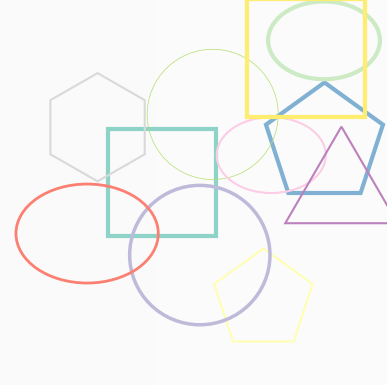[{"shape": "square", "thickness": 3, "radius": 0.7, "center": [0.418, 0.526]}, {"shape": "pentagon", "thickness": 1.5, "radius": 0.67, "center": [0.68, 0.221]}, {"shape": "circle", "thickness": 2.5, "radius": 0.91, "center": [0.516, 0.338]}, {"shape": "oval", "thickness": 2, "radius": 0.92, "center": [0.225, 0.393]}, {"shape": "pentagon", "thickness": 3, "radius": 0.79, "center": [0.837, 0.627]}, {"shape": "circle", "thickness": 0.5, "radius": 0.85, "center": [0.549, 0.703]}, {"shape": "oval", "thickness": 1.5, "radius": 0.7, "center": [0.7, 0.597]}, {"shape": "hexagon", "thickness": 1.5, "radius": 0.7, "center": [0.252, 0.67]}, {"shape": "triangle", "thickness": 1.5, "radius": 0.84, "center": [0.881, 0.504]}, {"shape": "oval", "thickness": 3, "radius": 0.72, "center": [0.836, 0.895]}, {"shape": "square", "thickness": 3, "radius": 0.76, "center": [0.79, 0.849]}]